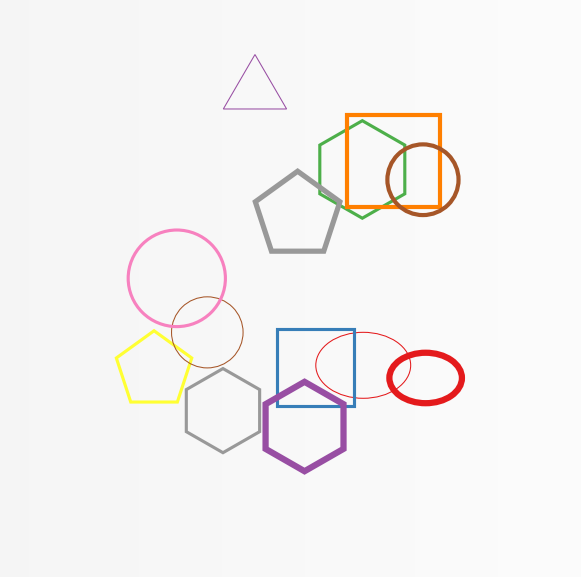[{"shape": "oval", "thickness": 0.5, "radius": 0.41, "center": [0.625, 0.367]}, {"shape": "oval", "thickness": 3, "radius": 0.31, "center": [0.732, 0.345]}, {"shape": "square", "thickness": 1.5, "radius": 0.33, "center": [0.542, 0.363]}, {"shape": "hexagon", "thickness": 1.5, "radius": 0.42, "center": [0.623, 0.706]}, {"shape": "triangle", "thickness": 0.5, "radius": 0.31, "center": [0.439, 0.842]}, {"shape": "hexagon", "thickness": 3, "radius": 0.39, "center": [0.524, 0.261]}, {"shape": "square", "thickness": 2, "radius": 0.4, "center": [0.677, 0.721]}, {"shape": "pentagon", "thickness": 1.5, "radius": 0.34, "center": [0.265, 0.358]}, {"shape": "circle", "thickness": 0.5, "radius": 0.31, "center": [0.357, 0.424]}, {"shape": "circle", "thickness": 2, "radius": 0.31, "center": [0.728, 0.688]}, {"shape": "circle", "thickness": 1.5, "radius": 0.42, "center": [0.304, 0.517]}, {"shape": "hexagon", "thickness": 1.5, "radius": 0.36, "center": [0.384, 0.288]}, {"shape": "pentagon", "thickness": 2.5, "radius": 0.38, "center": [0.512, 0.626]}]